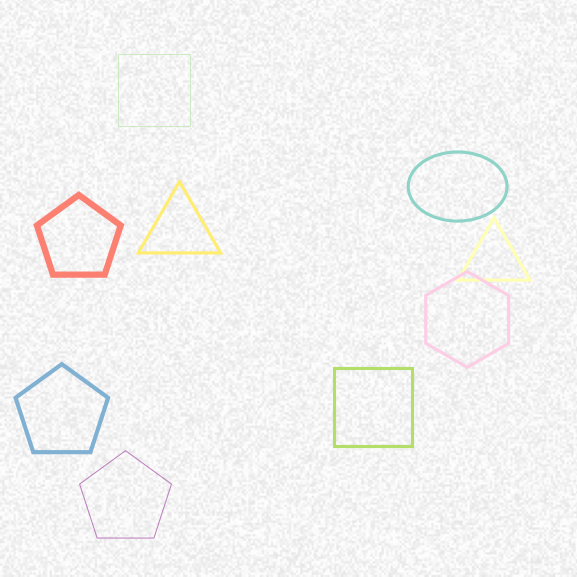[{"shape": "oval", "thickness": 1.5, "radius": 0.43, "center": [0.792, 0.676]}, {"shape": "triangle", "thickness": 1.5, "radius": 0.36, "center": [0.856, 0.55]}, {"shape": "pentagon", "thickness": 3, "radius": 0.38, "center": [0.137, 0.585]}, {"shape": "pentagon", "thickness": 2, "radius": 0.42, "center": [0.107, 0.284]}, {"shape": "square", "thickness": 1.5, "radius": 0.34, "center": [0.646, 0.295]}, {"shape": "hexagon", "thickness": 1.5, "radius": 0.41, "center": [0.809, 0.446]}, {"shape": "pentagon", "thickness": 0.5, "radius": 0.42, "center": [0.217, 0.135]}, {"shape": "square", "thickness": 0.5, "radius": 0.31, "center": [0.267, 0.843]}, {"shape": "triangle", "thickness": 1.5, "radius": 0.41, "center": [0.311, 0.602]}]